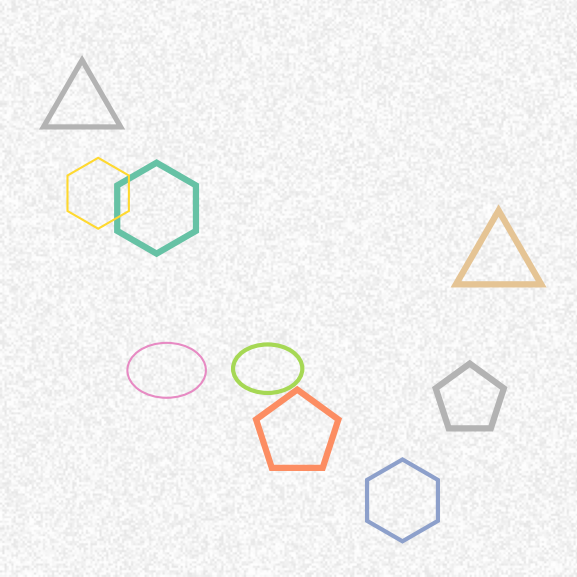[{"shape": "hexagon", "thickness": 3, "radius": 0.39, "center": [0.271, 0.639]}, {"shape": "pentagon", "thickness": 3, "radius": 0.37, "center": [0.515, 0.25]}, {"shape": "hexagon", "thickness": 2, "radius": 0.35, "center": [0.697, 0.133]}, {"shape": "oval", "thickness": 1, "radius": 0.34, "center": [0.289, 0.358]}, {"shape": "oval", "thickness": 2, "radius": 0.3, "center": [0.464, 0.361]}, {"shape": "hexagon", "thickness": 1, "radius": 0.31, "center": [0.17, 0.664]}, {"shape": "triangle", "thickness": 3, "radius": 0.43, "center": [0.863, 0.549]}, {"shape": "triangle", "thickness": 2.5, "radius": 0.39, "center": [0.142, 0.818]}, {"shape": "pentagon", "thickness": 3, "radius": 0.31, "center": [0.813, 0.308]}]